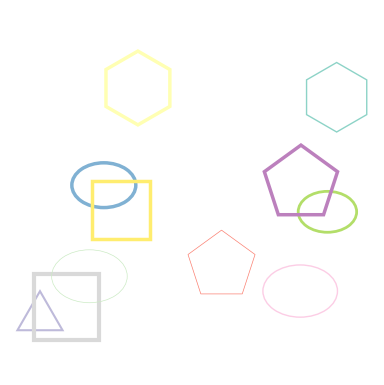[{"shape": "hexagon", "thickness": 1, "radius": 0.45, "center": [0.874, 0.747]}, {"shape": "hexagon", "thickness": 2.5, "radius": 0.48, "center": [0.358, 0.771]}, {"shape": "triangle", "thickness": 1.5, "radius": 0.34, "center": [0.104, 0.176]}, {"shape": "pentagon", "thickness": 0.5, "radius": 0.46, "center": [0.575, 0.311]}, {"shape": "oval", "thickness": 2.5, "radius": 0.42, "center": [0.27, 0.519]}, {"shape": "oval", "thickness": 2, "radius": 0.38, "center": [0.85, 0.45]}, {"shape": "oval", "thickness": 1, "radius": 0.48, "center": [0.78, 0.244]}, {"shape": "square", "thickness": 3, "radius": 0.43, "center": [0.173, 0.202]}, {"shape": "pentagon", "thickness": 2.5, "radius": 0.5, "center": [0.782, 0.523]}, {"shape": "oval", "thickness": 0.5, "radius": 0.49, "center": [0.232, 0.282]}, {"shape": "square", "thickness": 2.5, "radius": 0.38, "center": [0.315, 0.454]}]